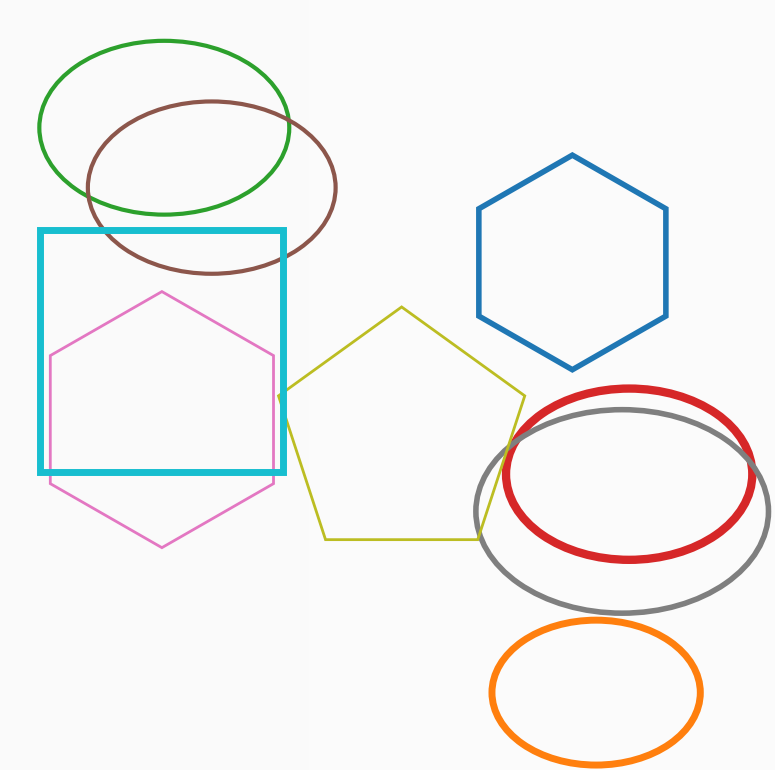[{"shape": "hexagon", "thickness": 2, "radius": 0.7, "center": [0.739, 0.659]}, {"shape": "oval", "thickness": 2.5, "radius": 0.67, "center": [0.769, 0.101]}, {"shape": "oval", "thickness": 1.5, "radius": 0.81, "center": [0.212, 0.834]}, {"shape": "oval", "thickness": 3, "radius": 0.79, "center": [0.812, 0.384]}, {"shape": "oval", "thickness": 1.5, "radius": 0.8, "center": [0.273, 0.756]}, {"shape": "hexagon", "thickness": 1, "radius": 0.83, "center": [0.209, 0.455]}, {"shape": "oval", "thickness": 2, "radius": 0.94, "center": [0.803, 0.336]}, {"shape": "pentagon", "thickness": 1, "radius": 0.84, "center": [0.518, 0.434]}, {"shape": "square", "thickness": 2.5, "radius": 0.78, "center": [0.209, 0.544]}]